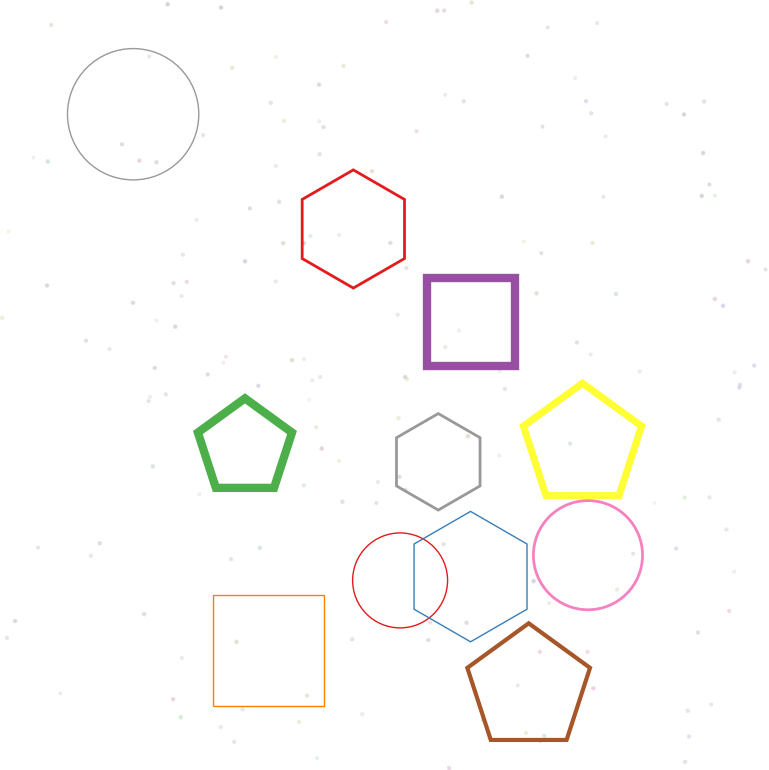[{"shape": "circle", "thickness": 0.5, "radius": 0.31, "center": [0.52, 0.246]}, {"shape": "hexagon", "thickness": 1, "radius": 0.38, "center": [0.459, 0.703]}, {"shape": "hexagon", "thickness": 0.5, "radius": 0.42, "center": [0.611, 0.251]}, {"shape": "pentagon", "thickness": 3, "radius": 0.32, "center": [0.318, 0.418]}, {"shape": "square", "thickness": 3, "radius": 0.29, "center": [0.612, 0.582]}, {"shape": "square", "thickness": 0.5, "radius": 0.36, "center": [0.348, 0.155]}, {"shape": "pentagon", "thickness": 2.5, "radius": 0.4, "center": [0.756, 0.422]}, {"shape": "pentagon", "thickness": 1.5, "radius": 0.42, "center": [0.687, 0.107]}, {"shape": "circle", "thickness": 1, "radius": 0.35, "center": [0.764, 0.279]}, {"shape": "hexagon", "thickness": 1, "radius": 0.31, "center": [0.569, 0.4]}, {"shape": "circle", "thickness": 0.5, "radius": 0.43, "center": [0.173, 0.852]}]